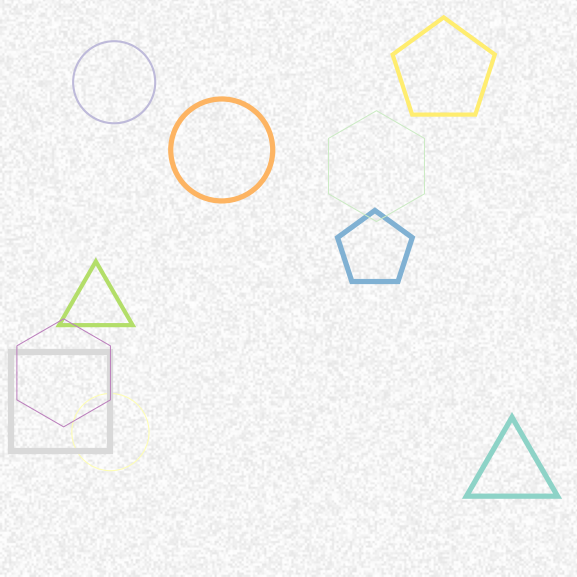[{"shape": "triangle", "thickness": 2.5, "radius": 0.46, "center": [0.887, 0.186]}, {"shape": "circle", "thickness": 0.5, "radius": 0.33, "center": [0.191, 0.251]}, {"shape": "circle", "thickness": 1, "radius": 0.36, "center": [0.198, 0.857]}, {"shape": "pentagon", "thickness": 2.5, "radius": 0.34, "center": [0.649, 0.567]}, {"shape": "circle", "thickness": 2.5, "radius": 0.44, "center": [0.384, 0.739]}, {"shape": "triangle", "thickness": 2, "radius": 0.37, "center": [0.166, 0.473]}, {"shape": "square", "thickness": 3, "radius": 0.43, "center": [0.105, 0.304]}, {"shape": "hexagon", "thickness": 0.5, "radius": 0.47, "center": [0.11, 0.354]}, {"shape": "hexagon", "thickness": 0.5, "radius": 0.48, "center": [0.652, 0.712]}, {"shape": "pentagon", "thickness": 2, "radius": 0.47, "center": [0.768, 0.876]}]